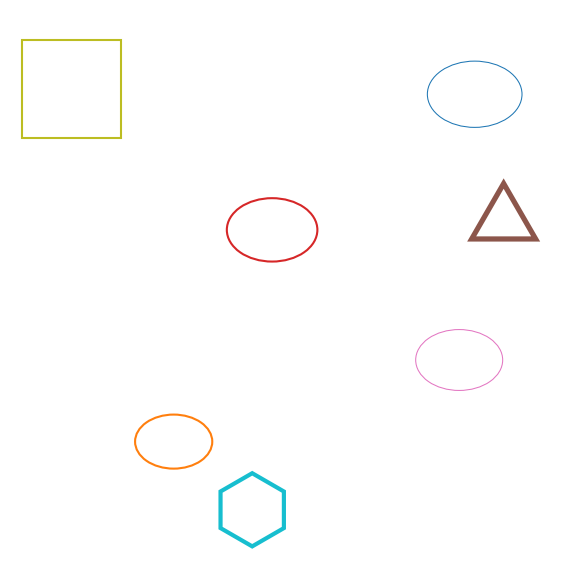[{"shape": "oval", "thickness": 0.5, "radius": 0.41, "center": [0.822, 0.836]}, {"shape": "oval", "thickness": 1, "radius": 0.33, "center": [0.301, 0.234]}, {"shape": "oval", "thickness": 1, "radius": 0.39, "center": [0.471, 0.601]}, {"shape": "triangle", "thickness": 2.5, "radius": 0.32, "center": [0.872, 0.617]}, {"shape": "oval", "thickness": 0.5, "radius": 0.38, "center": [0.795, 0.376]}, {"shape": "square", "thickness": 1, "radius": 0.43, "center": [0.124, 0.845]}, {"shape": "hexagon", "thickness": 2, "radius": 0.32, "center": [0.437, 0.116]}]